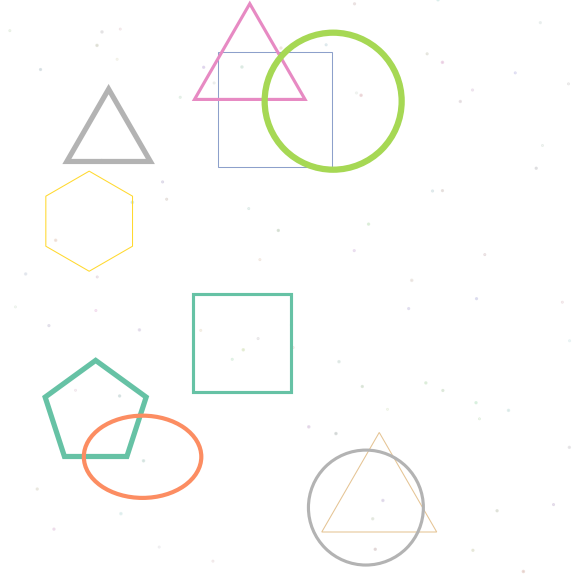[{"shape": "pentagon", "thickness": 2.5, "radius": 0.46, "center": [0.166, 0.283]}, {"shape": "square", "thickness": 1.5, "radius": 0.42, "center": [0.418, 0.405]}, {"shape": "oval", "thickness": 2, "radius": 0.51, "center": [0.247, 0.208]}, {"shape": "square", "thickness": 0.5, "radius": 0.49, "center": [0.477, 0.809]}, {"shape": "triangle", "thickness": 1.5, "radius": 0.55, "center": [0.433, 0.882]}, {"shape": "circle", "thickness": 3, "radius": 0.59, "center": [0.577, 0.824]}, {"shape": "hexagon", "thickness": 0.5, "radius": 0.43, "center": [0.154, 0.616]}, {"shape": "triangle", "thickness": 0.5, "radius": 0.57, "center": [0.657, 0.135]}, {"shape": "circle", "thickness": 1.5, "radius": 0.5, "center": [0.634, 0.12]}, {"shape": "triangle", "thickness": 2.5, "radius": 0.42, "center": [0.188, 0.761]}]